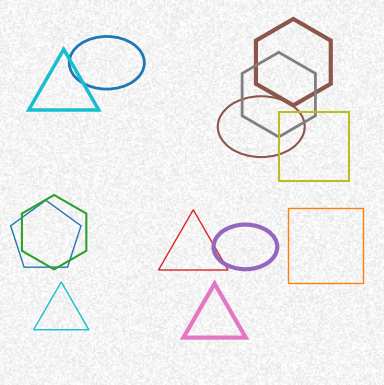[{"shape": "oval", "thickness": 2, "radius": 0.49, "center": [0.277, 0.837]}, {"shape": "pentagon", "thickness": 1, "radius": 0.48, "center": [0.119, 0.384]}, {"shape": "square", "thickness": 1, "radius": 0.49, "center": [0.846, 0.363]}, {"shape": "hexagon", "thickness": 1.5, "radius": 0.48, "center": [0.141, 0.397]}, {"shape": "triangle", "thickness": 1, "radius": 0.52, "center": [0.502, 0.351]}, {"shape": "oval", "thickness": 3, "radius": 0.41, "center": [0.637, 0.359]}, {"shape": "oval", "thickness": 1.5, "radius": 0.56, "center": [0.679, 0.671]}, {"shape": "hexagon", "thickness": 3, "radius": 0.56, "center": [0.762, 0.838]}, {"shape": "triangle", "thickness": 3, "radius": 0.47, "center": [0.557, 0.17]}, {"shape": "hexagon", "thickness": 2, "radius": 0.55, "center": [0.724, 0.754]}, {"shape": "square", "thickness": 1.5, "radius": 0.45, "center": [0.816, 0.62]}, {"shape": "triangle", "thickness": 2.5, "radius": 0.53, "center": [0.166, 0.767]}, {"shape": "triangle", "thickness": 1, "radius": 0.41, "center": [0.159, 0.185]}]